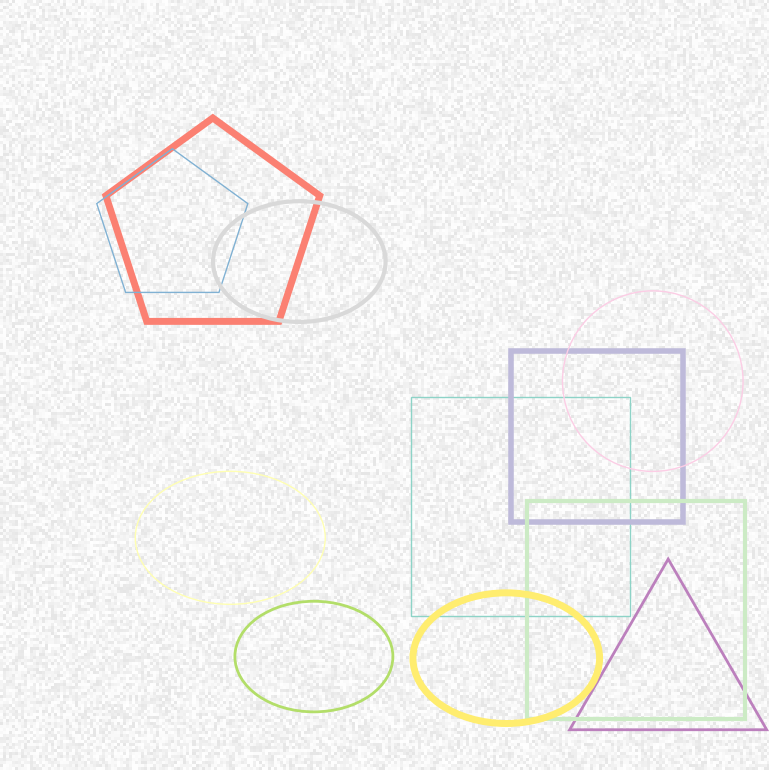[{"shape": "square", "thickness": 0.5, "radius": 0.71, "center": [0.676, 0.342]}, {"shape": "oval", "thickness": 0.5, "radius": 0.62, "center": [0.299, 0.302]}, {"shape": "square", "thickness": 2, "radius": 0.56, "center": [0.775, 0.433]}, {"shape": "pentagon", "thickness": 2.5, "radius": 0.73, "center": [0.276, 0.701]}, {"shape": "pentagon", "thickness": 0.5, "radius": 0.52, "center": [0.224, 0.704]}, {"shape": "oval", "thickness": 1, "radius": 0.51, "center": [0.408, 0.147]}, {"shape": "circle", "thickness": 0.5, "radius": 0.59, "center": [0.848, 0.505]}, {"shape": "oval", "thickness": 1.5, "radius": 0.56, "center": [0.389, 0.66]}, {"shape": "triangle", "thickness": 1, "radius": 0.74, "center": [0.868, 0.126]}, {"shape": "square", "thickness": 1.5, "radius": 0.71, "center": [0.826, 0.208]}, {"shape": "oval", "thickness": 2.5, "radius": 0.61, "center": [0.657, 0.145]}]